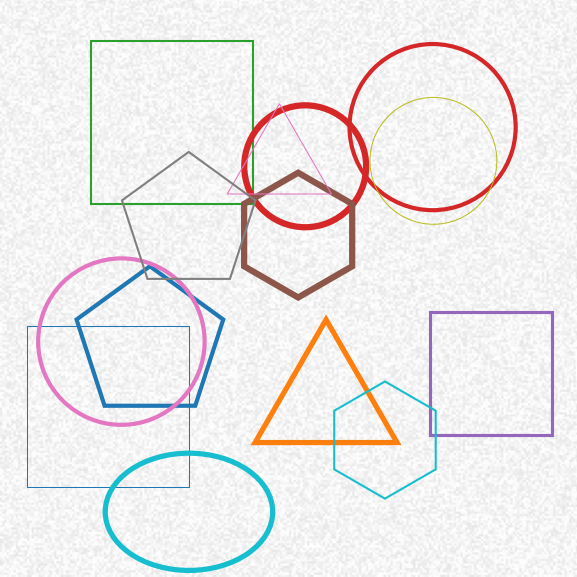[{"shape": "square", "thickness": 0.5, "radius": 0.7, "center": [0.187, 0.295]}, {"shape": "pentagon", "thickness": 2, "radius": 0.67, "center": [0.26, 0.405]}, {"shape": "triangle", "thickness": 2.5, "radius": 0.71, "center": [0.565, 0.304]}, {"shape": "square", "thickness": 1, "radius": 0.7, "center": [0.298, 0.787]}, {"shape": "circle", "thickness": 3, "radius": 0.53, "center": [0.528, 0.711]}, {"shape": "circle", "thickness": 2, "radius": 0.72, "center": [0.749, 0.779]}, {"shape": "square", "thickness": 1.5, "radius": 0.53, "center": [0.851, 0.352]}, {"shape": "hexagon", "thickness": 3, "radius": 0.54, "center": [0.516, 0.592]}, {"shape": "circle", "thickness": 2, "radius": 0.72, "center": [0.21, 0.408]}, {"shape": "triangle", "thickness": 0.5, "radius": 0.52, "center": [0.484, 0.715]}, {"shape": "pentagon", "thickness": 1, "radius": 0.61, "center": [0.327, 0.615]}, {"shape": "circle", "thickness": 0.5, "radius": 0.55, "center": [0.75, 0.721]}, {"shape": "hexagon", "thickness": 1, "radius": 0.51, "center": [0.667, 0.237]}, {"shape": "oval", "thickness": 2.5, "radius": 0.72, "center": [0.327, 0.113]}]